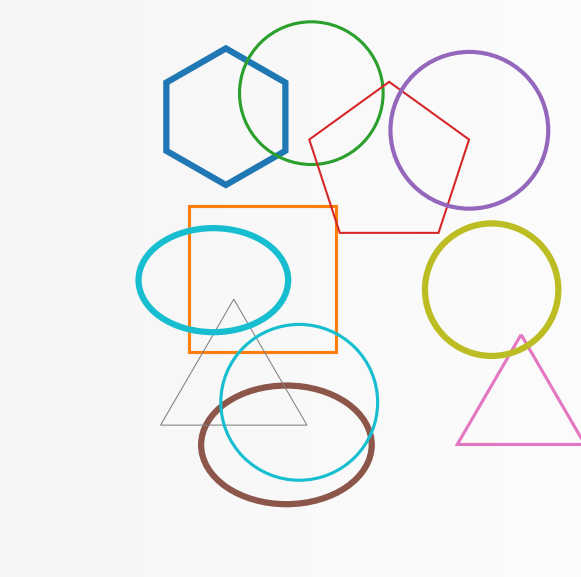[{"shape": "hexagon", "thickness": 3, "radius": 0.59, "center": [0.389, 0.797]}, {"shape": "square", "thickness": 1.5, "radius": 0.63, "center": [0.451, 0.516]}, {"shape": "circle", "thickness": 1.5, "radius": 0.62, "center": [0.536, 0.838]}, {"shape": "pentagon", "thickness": 1, "radius": 0.72, "center": [0.67, 0.713]}, {"shape": "circle", "thickness": 2, "radius": 0.68, "center": [0.807, 0.774]}, {"shape": "oval", "thickness": 3, "radius": 0.73, "center": [0.493, 0.229]}, {"shape": "triangle", "thickness": 1.5, "radius": 0.63, "center": [0.896, 0.293]}, {"shape": "triangle", "thickness": 0.5, "radius": 0.73, "center": [0.402, 0.336]}, {"shape": "circle", "thickness": 3, "radius": 0.57, "center": [0.846, 0.498]}, {"shape": "circle", "thickness": 1.5, "radius": 0.67, "center": [0.515, 0.302]}, {"shape": "oval", "thickness": 3, "radius": 0.64, "center": [0.367, 0.514]}]